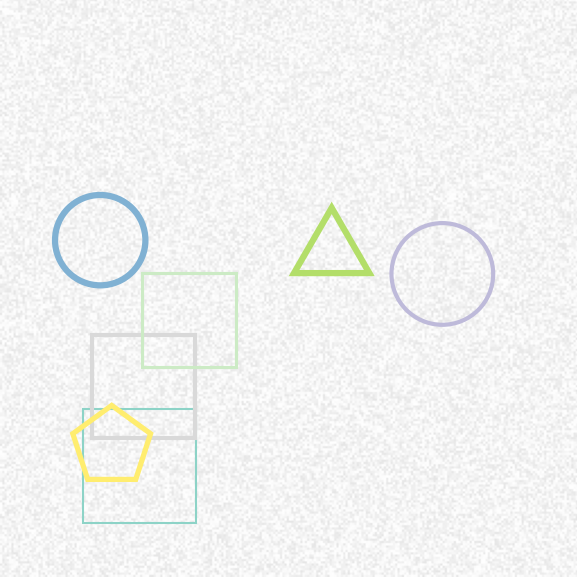[{"shape": "square", "thickness": 1, "radius": 0.49, "center": [0.242, 0.192]}, {"shape": "circle", "thickness": 2, "radius": 0.44, "center": [0.766, 0.525]}, {"shape": "circle", "thickness": 3, "radius": 0.39, "center": [0.174, 0.583]}, {"shape": "triangle", "thickness": 3, "radius": 0.38, "center": [0.574, 0.564]}, {"shape": "square", "thickness": 2, "radius": 0.45, "center": [0.248, 0.33]}, {"shape": "square", "thickness": 1.5, "radius": 0.41, "center": [0.328, 0.445]}, {"shape": "pentagon", "thickness": 2.5, "radius": 0.35, "center": [0.193, 0.226]}]